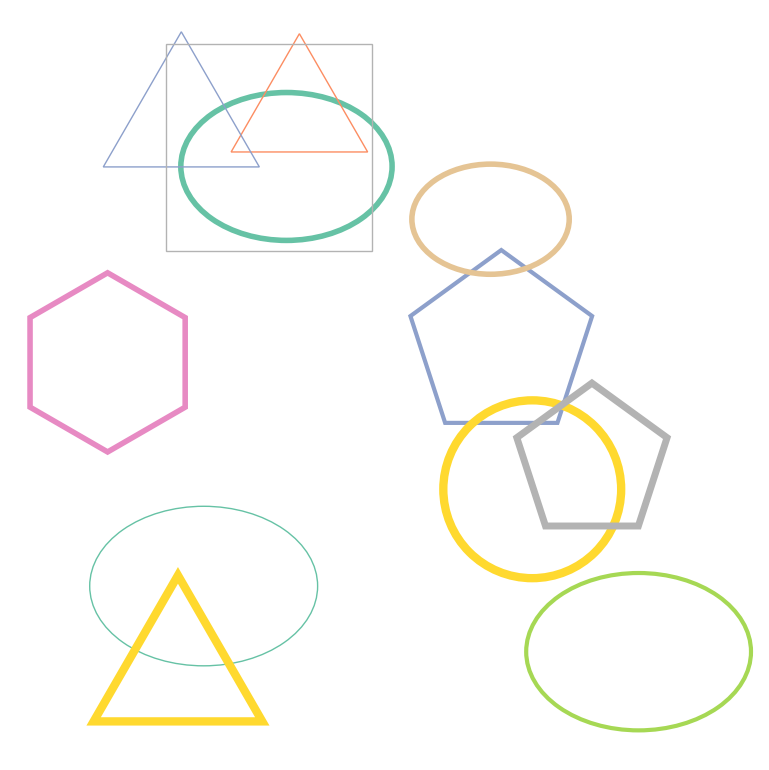[{"shape": "oval", "thickness": 2, "radius": 0.69, "center": [0.372, 0.784]}, {"shape": "oval", "thickness": 0.5, "radius": 0.74, "center": [0.265, 0.239]}, {"shape": "triangle", "thickness": 0.5, "radius": 0.51, "center": [0.389, 0.854]}, {"shape": "triangle", "thickness": 0.5, "radius": 0.58, "center": [0.235, 0.842]}, {"shape": "pentagon", "thickness": 1.5, "radius": 0.62, "center": [0.651, 0.551]}, {"shape": "hexagon", "thickness": 2, "radius": 0.58, "center": [0.14, 0.529]}, {"shape": "oval", "thickness": 1.5, "radius": 0.73, "center": [0.829, 0.154]}, {"shape": "triangle", "thickness": 3, "radius": 0.63, "center": [0.231, 0.126]}, {"shape": "circle", "thickness": 3, "radius": 0.58, "center": [0.691, 0.365]}, {"shape": "oval", "thickness": 2, "radius": 0.51, "center": [0.637, 0.715]}, {"shape": "pentagon", "thickness": 2.5, "radius": 0.51, "center": [0.769, 0.4]}, {"shape": "square", "thickness": 0.5, "radius": 0.67, "center": [0.349, 0.809]}]